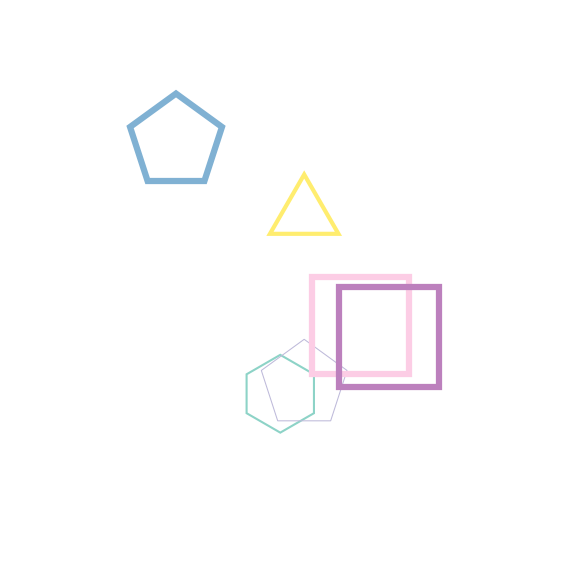[{"shape": "hexagon", "thickness": 1, "radius": 0.34, "center": [0.485, 0.317]}, {"shape": "pentagon", "thickness": 0.5, "radius": 0.39, "center": [0.527, 0.334]}, {"shape": "pentagon", "thickness": 3, "radius": 0.42, "center": [0.305, 0.753]}, {"shape": "square", "thickness": 3, "radius": 0.42, "center": [0.624, 0.435]}, {"shape": "square", "thickness": 3, "radius": 0.43, "center": [0.673, 0.416]}, {"shape": "triangle", "thickness": 2, "radius": 0.34, "center": [0.527, 0.629]}]